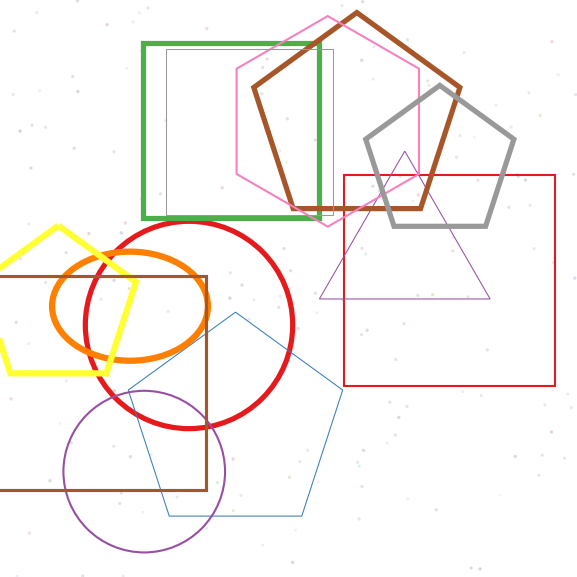[{"shape": "circle", "thickness": 2.5, "radius": 0.9, "center": [0.327, 0.436]}, {"shape": "square", "thickness": 1, "radius": 0.91, "center": [0.779, 0.513]}, {"shape": "pentagon", "thickness": 0.5, "radius": 0.98, "center": [0.408, 0.263]}, {"shape": "square", "thickness": 2.5, "radius": 0.76, "center": [0.4, 0.774]}, {"shape": "triangle", "thickness": 0.5, "radius": 0.85, "center": [0.701, 0.567]}, {"shape": "circle", "thickness": 1, "radius": 0.7, "center": [0.25, 0.182]}, {"shape": "oval", "thickness": 3, "radius": 0.67, "center": [0.225, 0.469]}, {"shape": "pentagon", "thickness": 3, "radius": 0.71, "center": [0.101, 0.467]}, {"shape": "square", "thickness": 1.5, "radius": 0.93, "center": [0.172, 0.336]}, {"shape": "pentagon", "thickness": 2.5, "radius": 0.94, "center": [0.618, 0.79]}, {"shape": "hexagon", "thickness": 1, "radius": 0.91, "center": [0.568, 0.789]}, {"shape": "square", "thickness": 0.5, "radius": 0.72, "center": [0.432, 0.771]}, {"shape": "pentagon", "thickness": 2.5, "radius": 0.67, "center": [0.762, 0.716]}]